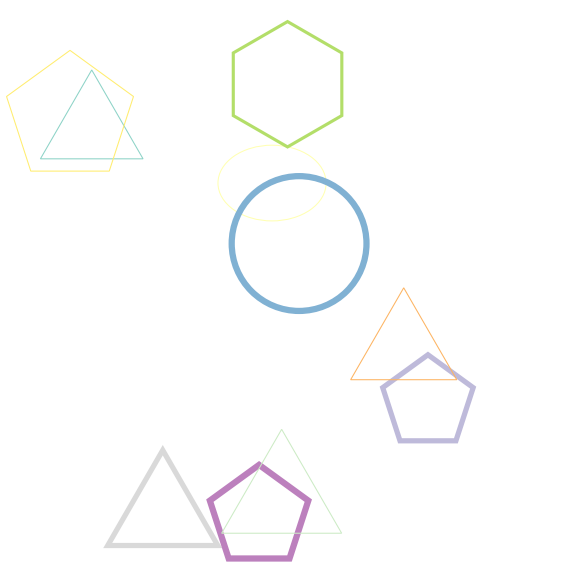[{"shape": "triangle", "thickness": 0.5, "radius": 0.51, "center": [0.159, 0.775]}, {"shape": "oval", "thickness": 0.5, "radius": 0.47, "center": [0.471, 0.682]}, {"shape": "pentagon", "thickness": 2.5, "radius": 0.41, "center": [0.741, 0.302]}, {"shape": "circle", "thickness": 3, "radius": 0.58, "center": [0.518, 0.577]}, {"shape": "triangle", "thickness": 0.5, "radius": 0.53, "center": [0.699, 0.395]}, {"shape": "hexagon", "thickness": 1.5, "radius": 0.54, "center": [0.498, 0.853]}, {"shape": "triangle", "thickness": 2.5, "radius": 0.55, "center": [0.282, 0.11]}, {"shape": "pentagon", "thickness": 3, "radius": 0.45, "center": [0.449, 0.105]}, {"shape": "triangle", "thickness": 0.5, "radius": 0.6, "center": [0.488, 0.136]}, {"shape": "pentagon", "thickness": 0.5, "radius": 0.58, "center": [0.121, 0.796]}]